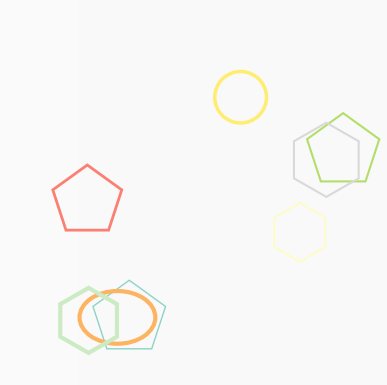[{"shape": "pentagon", "thickness": 1, "radius": 0.49, "center": [0.334, 0.174]}, {"shape": "hexagon", "thickness": 1, "radius": 0.38, "center": [0.774, 0.397]}, {"shape": "pentagon", "thickness": 2, "radius": 0.47, "center": [0.225, 0.478]}, {"shape": "oval", "thickness": 3, "radius": 0.49, "center": [0.303, 0.176]}, {"shape": "pentagon", "thickness": 1.5, "radius": 0.49, "center": [0.886, 0.608]}, {"shape": "hexagon", "thickness": 1.5, "radius": 0.48, "center": [0.842, 0.585]}, {"shape": "hexagon", "thickness": 3, "radius": 0.42, "center": [0.229, 0.168]}, {"shape": "circle", "thickness": 2.5, "radius": 0.33, "center": [0.621, 0.747]}]